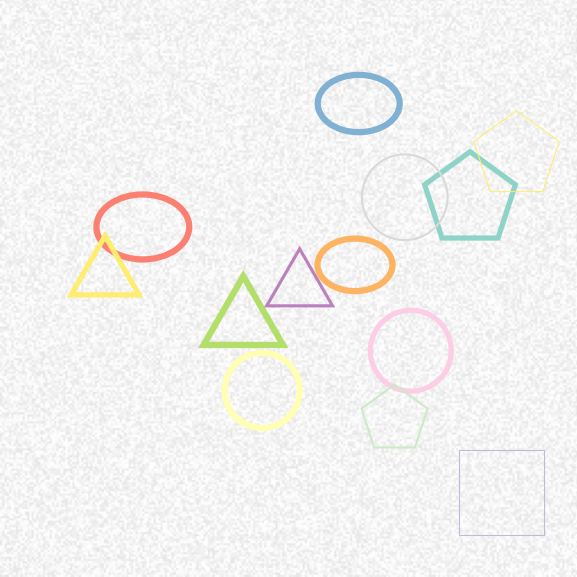[{"shape": "pentagon", "thickness": 2.5, "radius": 0.41, "center": [0.814, 0.654]}, {"shape": "circle", "thickness": 3, "radius": 0.33, "center": [0.454, 0.323]}, {"shape": "square", "thickness": 0.5, "radius": 0.37, "center": [0.869, 0.147]}, {"shape": "oval", "thickness": 3, "radius": 0.4, "center": [0.247, 0.606]}, {"shape": "oval", "thickness": 3, "radius": 0.35, "center": [0.621, 0.82]}, {"shape": "oval", "thickness": 3, "radius": 0.32, "center": [0.615, 0.541]}, {"shape": "triangle", "thickness": 3, "radius": 0.4, "center": [0.421, 0.442]}, {"shape": "circle", "thickness": 2.5, "radius": 0.35, "center": [0.711, 0.392]}, {"shape": "circle", "thickness": 1, "radius": 0.37, "center": [0.701, 0.658]}, {"shape": "triangle", "thickness": 1.5, "radius": 0.33, "center": [0.519, 0.502]}, {"shape": "pentagon", "thickness": 1, "radius": 0.3, "center": [0.683, 0.273]}, {"shape": "triangle", "thickness": 2.5, "radius": 0.34, "center": [0.182, 0.523]}, {"shape": "pentagon", "thickness": 0.5, "radius": 0.39, "center": [0.894, 0.73]}]